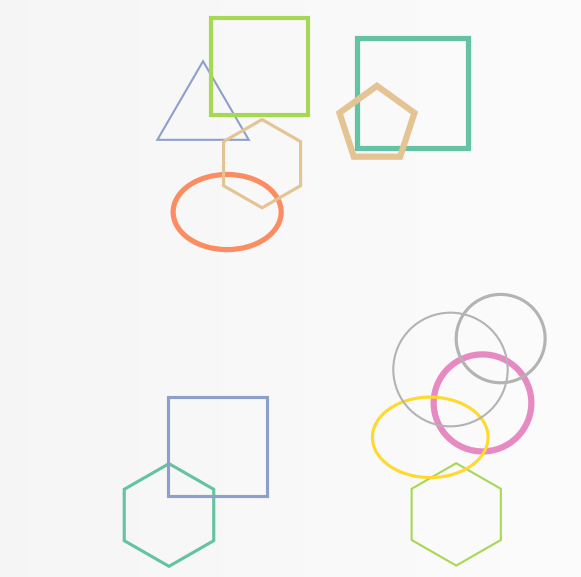[{"shape": "hexagon", "thickness": 1.5, "radius": 0.44, "center": [0.291, 0.107]}, {"shape": "square", "thickness": 2.5, "radius": 0.48, "center": [0.709, 0.838]}, {"shape": "oval", "thickness": 2.5, "radius": 0.46, "center": [0.391, 0.632]}, {"shape": "triangle", "thickness": 1, "radius": 0.45, "center": [0.349, 0.802]}, {"shape": "square", "thickness": 1.5, "radius": 0.43, "center": [0.374, 0.226]}, {"shape": "circle", "thickness": 3, "radius": 0.42, "center": [0.83, 0.301]}, {"shape": "square", "thickness": 2, "radius": 0.42, "center": [0.446, 0.884]}, {"shape": "hexagon", "thickness": 1, "radius": 0.44, "center": [0.785, 0.108]}, {"shape": "oval", "thickness": 1.5, "radius": 0.5, "center": [0.74, 0.242]}, {"shape": "pentagon", "thickness": 3, "radius": 0.34, "center": [0.649, 0.783]}, {"shape": "hexagon", "thickness": 1.5, "radius": 0.38, "center": [0.451, 0.716]}, {"shape": "circle", "thickness": 1, "radius": 0.49, "center": [0.775, 0.359]}, {"shape": "circle", "thickness": 1.5, "radius": 0.38, "center": [0.861, 0.413]}]